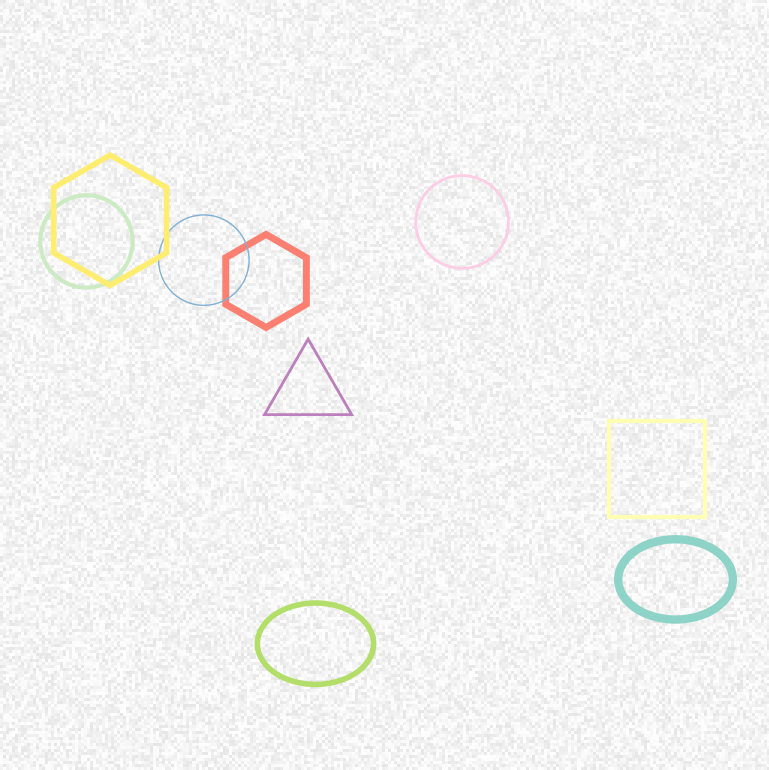[{"shape": "oval", "thickness": 3, "radius": 0.37, "center": [0.877, 0.248]}, {"shape": "square", "thickness": 1.5, "radius": 0.31, "center": [0.853, 0.391]}, {"shape": "hexagon", "thickness": 2.5, "radius": 0.3, "center": [0.346, 0.635]}, {"shape": "circle", "thickness": 0.5, "radius": 0.29, "center": [0.265, 0.662]}, {"shape": "oval", "thickness": 2, "radius": 0.38, "center": [0.41, 0.164]}, {"shape": "circle", "thickness": 1, "radius": 0.3, "center": [0.6, 0.712]}, {"shape": "triangle", "thickness": 1, "radius": 0.33, "center": [0.4, 0.494]}, {"shape": "circle", "thickness": 1.5, "radius": 0.3, "center": [0.112, 0.686]}, {"shape": "hexagon", "thickness": 2, "radius": 0.42, "center": [0.143, 0.714]}]